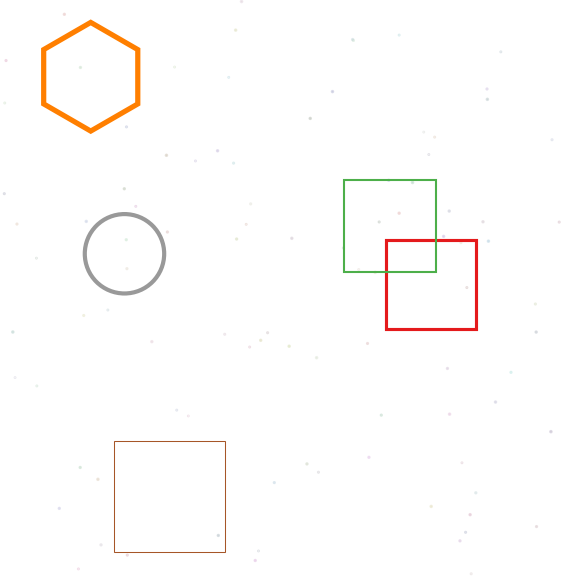[{"shape": "square", "thickness": 1.5, "radius": 0.39, "center": [0.746, 0.506]}, {"shape": "square", "thickness": 1, "radius": 0.4, "center": [0.675, 0.608]}, {"shape": "hexagon", "thickness": 2.5, "radius": 0.47, "center": [0.157, 0.866]}, {"shape": "square", "thickness": 0.5, "radius": 0.48, "center": [0.294, 0.139]}, {"shape": "circle", "thickness": 2, "radius": 0.34, "center": [0.216, 0.56]}]